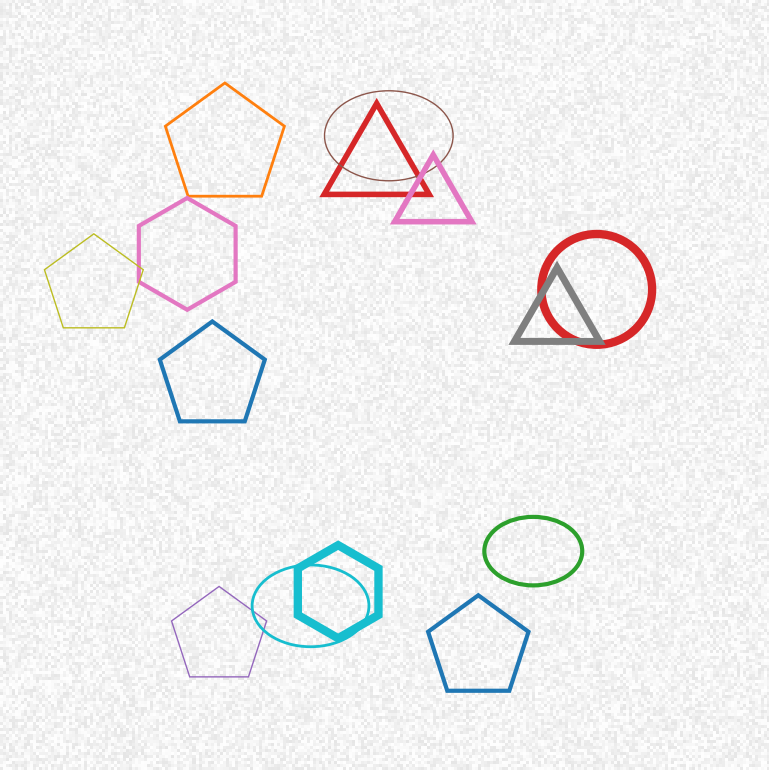[{"shape": "pentagon", "thickness": 1.5, "radius": 0.36, "center": [0.276, 0.511]}, {"shape": "pentagon", "thickness": 1.5, "radius": 0.34, "center": [0.621, 0.158]}, {"shape": "pentagon", "thickness": 1, "radius": 0.41, "center": [0.292, 0.811]}, {"shape": "oval", "thickness": 1.5, "radius": 0.32, "center": [0.693, 0.284]}, {"shape": "triangle", "thickness": 2, "radius": 0.39, "center": [0.489, 0.787]}, {"shape": "circle", "thickness": 3, "radius": 0.36, "center": [0.775, 0.624]}, {"shape": "pentagon", "thickness": 0.5, "radius": 0.32, "center": [0.285, 0.173]}, {"shape": "oval", "thickness": 0.5, "radius": 0.42, "center": [0.505, 0.824]}, {"shape": "hexagon", "thickness": 1.5, "radius": 0.36, "center": [0.243, 0.67]}, {"shape": "triangle", "thickness": 2, "radius": 0.29, "center": [0.563, 0.741]}, {"shape": "triangle", "thickness": 2.5, "radius": 0.32, "center": [0.723, 0.589]}, {"shape": "pentagon", "thickness": 0.5, "radius": 0.34, "center": [0.122, 0.629]}, {"shape": "oval", "thickness": 1, "radius": 0.38, "center": [0.403, 0.213]}, {"shape": "hexagon", "thickness": 3, "radius": 0.3, "center": [0.439, 0.232]}]